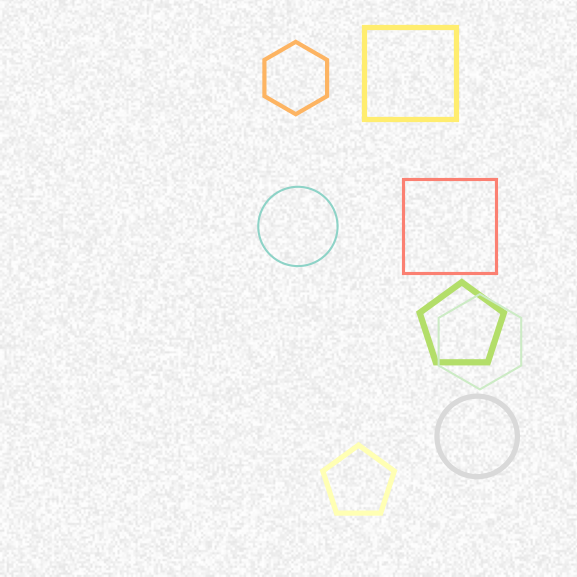[{"shape": "circle", "thickness": 1, "radius": 0.34, "center": [0.516, 0.607]}, {"shape": "pentagon", "thickness": 2.5, "radius": 0.33, "center": [0.621, 0.163]}, {"shape": "square", "thickness": 1.5, "radius": 0.4, "center": [0.778, 0.608]}, {"shape": "hexagon", "thickness": 2, "radius": 0.31, "center": [0.512, 0.864]}, {"shape": "pentagon", "thickness": 3, "radius": 0.38, "center": [0.8, 0.434]}, {"shape": "circle", "thickness": 2.5, "radius": 0.35, "center": [0.826, 0.243]}, {"shape": "hexagon", "thickness": 1, "radius": 0.41, "center": [0.831, 0.407]}, {"shape": "square", "thickness": 2.5, "radius": 0.4, "center": [0.711, 0.873]}]